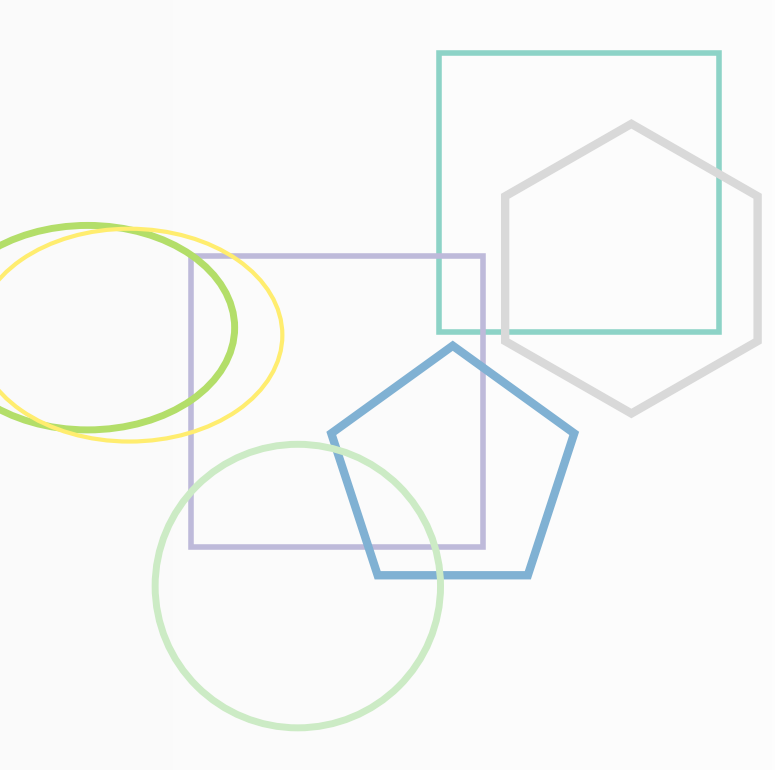[{"shape": "square", "thickness": 2, "radius": 0.91, "center": [0.747, 0.75]}, {"shape": "square", "thickness": 2, "radius": 0.94, "center": [0.435, 0.478]}, {"shape": "pentagon", "thickness": 3, "radius": 0.82, "center": [0.584, 0.386]}, {"shape": "oval", "thickness": 2.5, "radius": 0.95, "center": [0.113, 0.574]}, {"shape": "hexagon", "thickness": 3, "radius": 0.94, "center": [0.815, 0.651]}, {"shape": "circle", "thickness": 2.5, "radius": 0.92, "center": [0.384, 0.239]}, {"shape": "oval", "thickness": 1.5, "radius": 0.99, "center": [0.167, 0.565]}]